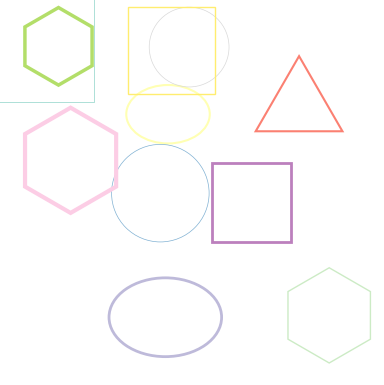[{"shape": "square", "thickness": 0.5, "radius": 0.68, "center": [0.108, 0.871]}, {"shape": "oval", "thickness": 1.5, "radius": 0.54, "center": [0.436, 0.703]}, {"shape": "oval", "thickness": 2, "radius": 0.73, "center": [0.429, 0.176]}, {"shape": "triangle", "thickness": 1.5, "radius": 0.65, "center": [0.777, 0.724]}, {"shape": "circle", "thickness": 0.5, "radius": 0.63, "center": [0.416, 0.498]}, {"shape": "hexagon", "thickness": 2.5, "radius": 0.5, "center": [0.152, 0.88]}, {"shape": "hexagon", "thickness": 3, "radius": 0.68, "center": [0.183, 0.584]}, {"shape": "circle", "thickness": 0.5, "radius": 0.52, "center": [0.491, 0.878]}, {"shape": "square", "thickness": 2, "radius": 0.52, "center": [0.653, 0.474]}, {"shape": "hexagon", "thickness": 1, "radius": 0.62, "center": [0.855, 0.181]}, {"shape": "square", "thickness": 1, "radius": 0.56, "center": [0.445, 0.869]}]